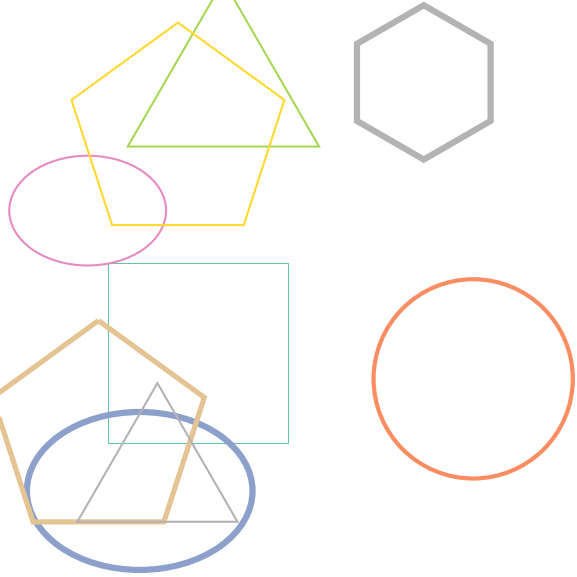[{"shape": "square", "thickness": 0.5, "radius": 0.78, "center": [0.342, 0.388]}, {"shape": "circle", "thickness": 2, "radius": 0.86, "center": [0.819, 0.343]}, {"shape": "oval", "thickness": 3, "radius": 0.98, "center": [0.242, 0.149]}, {"shape": "oval", "thickness": 1, "radius": 0.68, "center": [0.152, 0.634]}, {"shape": "triangle", "thickness": 1, "radius": 0.96, "center": [0.387, 0.841]}, {"shape": "pentagon", "thickness": 1, "radius": 0.97, "center": [0.308, 0.766]}, {"shape": "pentagon", "thickness": 2.5, "radius": 0.96, "center": [0.17, 0.251]}, {"shape": "triangle", "thickness": 1, "radius": 0.8, "center": [0.273, 0.176]}, {"shape": "hexagon", "thickness": 3, "radius": 0.67, "center": [0.734, 0.856]}]